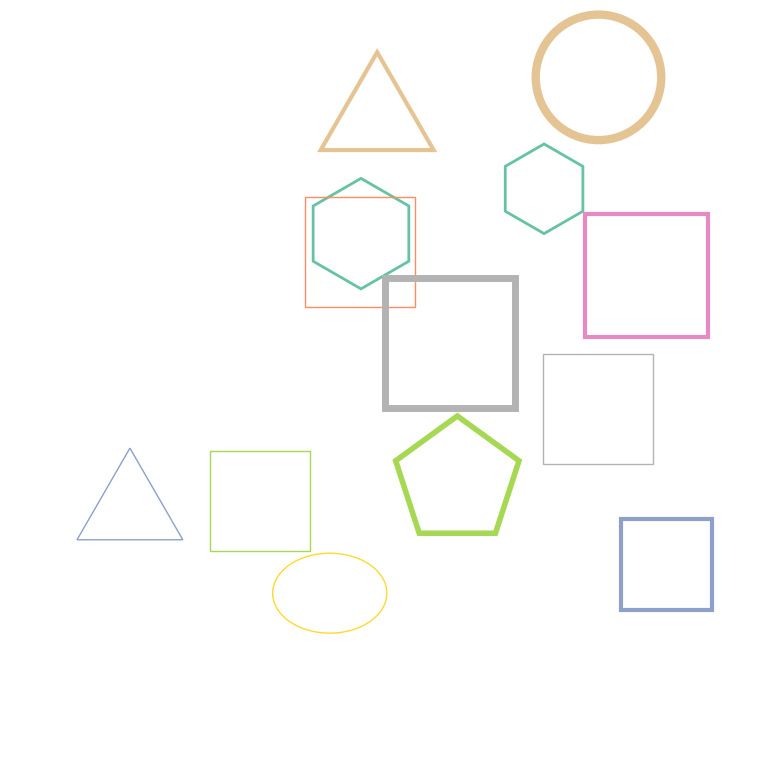[{"shape": "hexagon", "thickness": 1, "radius": 0.29, "center": [0.707, 0.755]}, {"shape": "hexagon", "thickness": 1, "radius": 0.36, "center": [0.469, 0.697]}, {"shape": "square", "thickness": 0.5, "radius": 0.36, "center": [0.467, 0.673]}, {"shape": "square", "thickness": 1.5, "radius": 0.29, "center": [0.865, 0.267]}, {"shape": "triangle", "thickness": 0.5, "radius": 0.4, "center": [0.169, 0.339]}, {"shape": "square", "thickness": 1.5, "radius": 0.4, "center": [0.84, 0.643]}, {"shape": "pentagon", "thickness": 2, "radius": 0.42, "center": [0.594, 0.376]}, {"shape": "square", "thickness": 0.5, "radius": 0.32, "center": [0.338, 0.349]}, {"shape": "oval", "thickness": 0.5, "radius": 0.37, "center": [0.428, 0.23]}, {"shape": "triangle", "thickness": 1.5, "radius": 0.42, "center": [0.49, 0.847]}, {"shape": "circle", "thickness": 3, "radius": 0.41, "center": [0.777, 0.9]}, {"shape": "square", "thickness": 2.5, "radius": 0.42, "center": [0.584, 0.555]}, {"shape": "square", "thickness": 0.5, "radius": 0.36, "center": [0.776, 0.469]}]